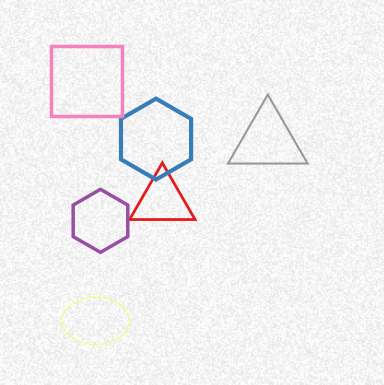[{"shape": "triangle", "thickness": 2, "radius": 0.49, "center": [0.422, 0.479]}, {"shape": "hexagon", "thickness": 3, "radius": 0.53, "center": [0.405, 0.639]}, {"shape": "hexagon", "thickness": 2.5, "radius": 0.41, "center": [0.261, 0.426]}, {"shape": "oval", "thickness": 0.5, "radius": 0.44, "center": [0.248, 0.167]}, {"shape": "square", "thickness": 2.5, "radius": 0.46, "center": [0.224, 0.789]}, {"shape": "triangle", "thickness": 1.5, "radius": 0.6, "center": [0.696, 0.635]}]